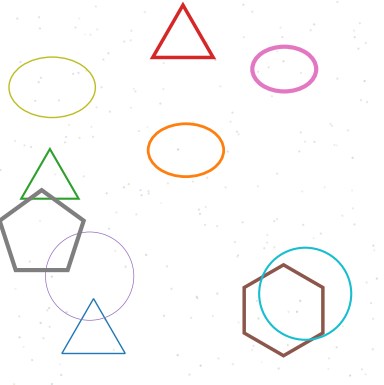[{"shape": "triangle", "thickness": 1, "radius": 0.48, "center": [0.243, 0.129]}, {"shape": "oval", "thickness": 2, "radius": 0.49, "center": [0.483, 0.61]}, {"shape": "triangle", "thickness": 1.5, "radius": 0.43, "center": [0.13, 0.527]}, {"shape": "triangle", "thickness": 2.5, "radius": 0.45, "center": [0.475, 0.896]}, {"shape": "circle", "thickness": 0.5, "radius": 0.57, "center": [0.233, 0.283]}, {"shape": "hexagon", "thickness": 2.5, "radius": 0.59, "center": [0.736, 0.194]}, {"shape": "oval", "thickness": 3, "radius": 0.41, "center": [0.738, 0.821]}, {"shape": "pentagon", "thickness": 3, "radius": 0.57, "center": [0.108, 0.391]}, {"shape": "oval", "thickness": 1, "radius": 0.56, "center": [0.136, 0.773]}, {"shape": "circle", "thickness": 1.5, "radius": 0.6, "center": [0.793, 0.237]}]